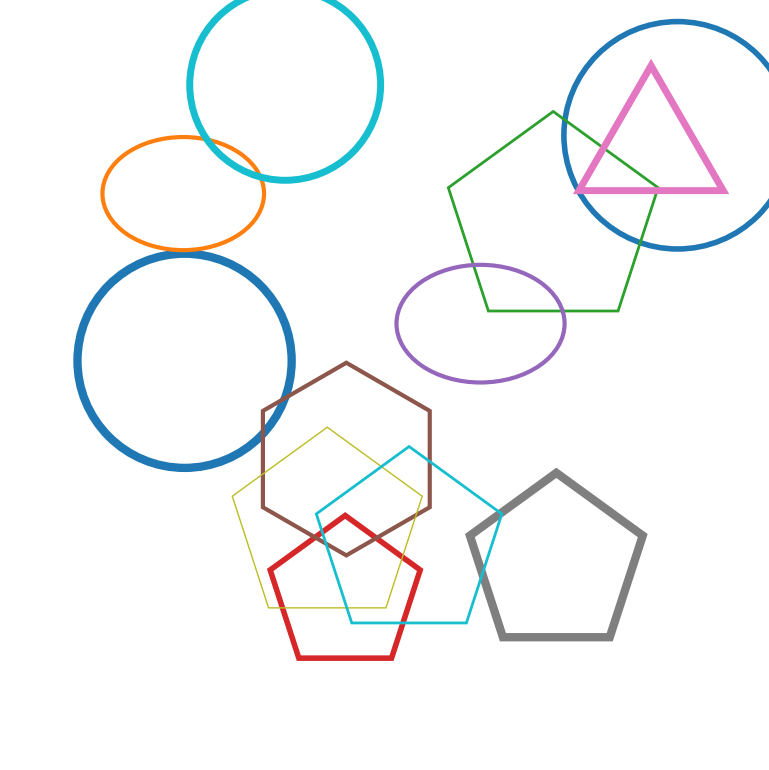[{"shape": "circle", "thickness": 2, "radius": 0.74, "center": [0.88, 0.824]}, {"shape": "circle", "thickness": 3, "radius": 0.7, "center": [0.24, 0.531]}, {"shape": "oval", "thickness": 1.5, "radius": 0.52, "center": [0.238, 0.749]}, {"shape": "pentagon", "thickness": 1, "radius": 0.72, "center": [0.718, 0.712]}, {"shape": "pentagon", "thickness": 2, "radius": 0.51, "center": [0.448, 0.228]}, {"shape": "oval", "thickness": 1.5, "radius": 0.55, "center": [0.624, 0.58]}, {"shape": "hexagon", "thickness": 1.5, "radius": 0.63, "center": [0.45, 0.404]}, {"shape": "triangle", "thickness": 2.5, "radius": 0.54, "center": [0.846, 0.807]}, {"shape": "pentagon", "thickness": 3, "radius": 0.59, "center": [0.723, 0.268]}, {"shape": "pentagon", "thickness": 0.5, "radius": 0.65, "center": [0.425, 0.315]}, {"shape": "pentagon", "thickness": 1, "radius": 0.63, "center": [0.531, 0.293]}, {"shape": "circle", "thickness": 2.5, "radius": 0.62, "center": [0.37, 0.89]}]